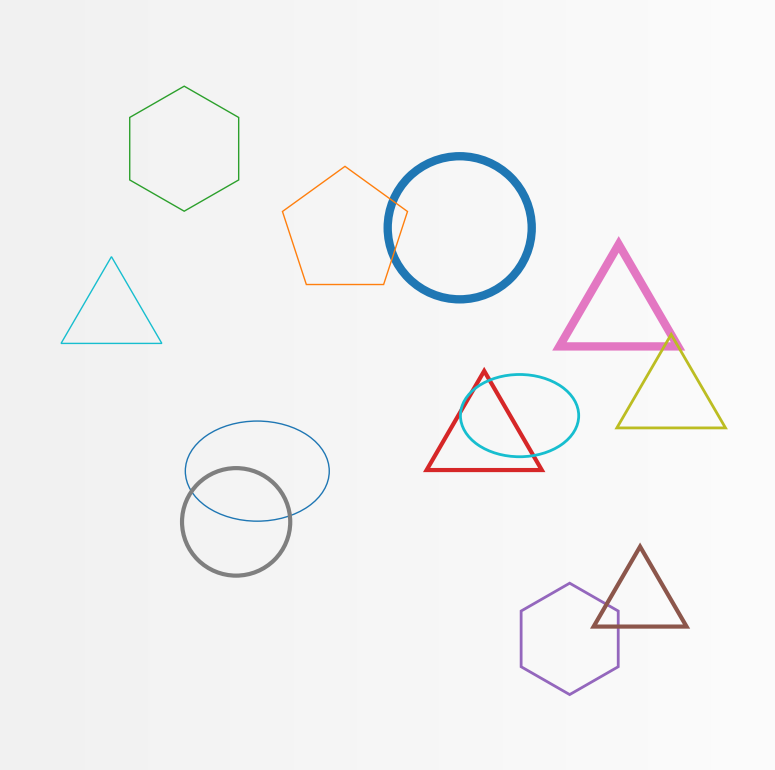[{"shape": "circle", "thickness": 3, "radius": 0.46, "center": [0.593, 0.704]}, {"shape": "oval", "thickness": 0.5, "radius": 0.46, "center": [0.332, 0.388]}, {"shape": "pentagon", "thickness": 0.5, "radius": 0.42, "center": [0.445, 0.699]}, {"shape": "hexagon", "thickness": 0.5, "radius": 0.41, "center": [0.238, 0.807]}, {"shape": "triangle", "thickness": 1.5, "radius": 0.43, "center": [0.625, 0.432]}, {"shape": "hexagon", "thickness": 1, "radius": 0.36, "center": [0.735, 0.17]}, {"shape": "triangle", "thickness": 1.5, "radius": 0.35, "center": [0.826, 0.221]}, {"shape": "triangle", "thickness": 3, "radius": 0.44, "center": [0.798, 0.594]}, {"shape": "circle", "thickness": 1.5, "radius": 0.35, "center": [0.305, 0.322]}, {"shape": "triangle", "thickness": 1, "radius": 0.4, "center": [0.866, 0.485]}, {"shape": "triangle", "thickness": 0.5, "radius": 0.38, "center": [0.144, 0.592]}, {"shape": "oval", "thickness": 1, "radius": 0.38, "center": [0.67, 0.46]}]